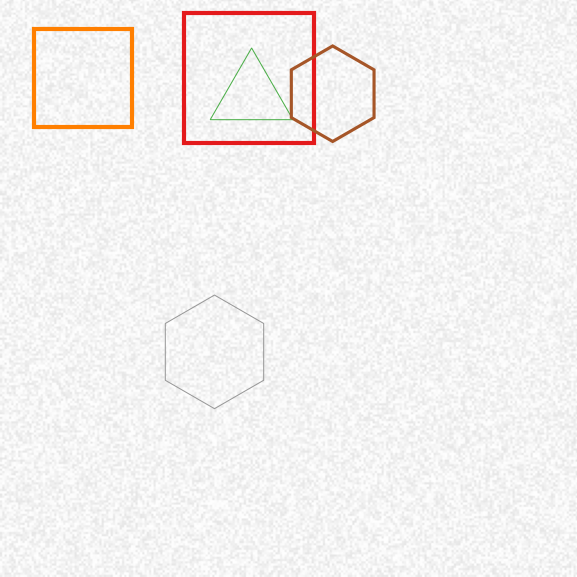[{"shape": "square", "thickness": 2, "radius": 0.56, "center": [0.431, 0.864]}, {"shape": "triangle", "thickness": 0.5, "radius": 0.41, "center": [0.436, 0.833]}, {"shape": "square", "thickness": 2, "radius": 0.42, "center": [0.143, 0.864]}, {"shape": "hexagon", "thickness": 1.5, "radius": 0.41, "center": [0.576, 0.837]}, {"shape": "hexagon", "thickness": 0.5, "radius": 0.49, "center": [0.371, 0.39]}]